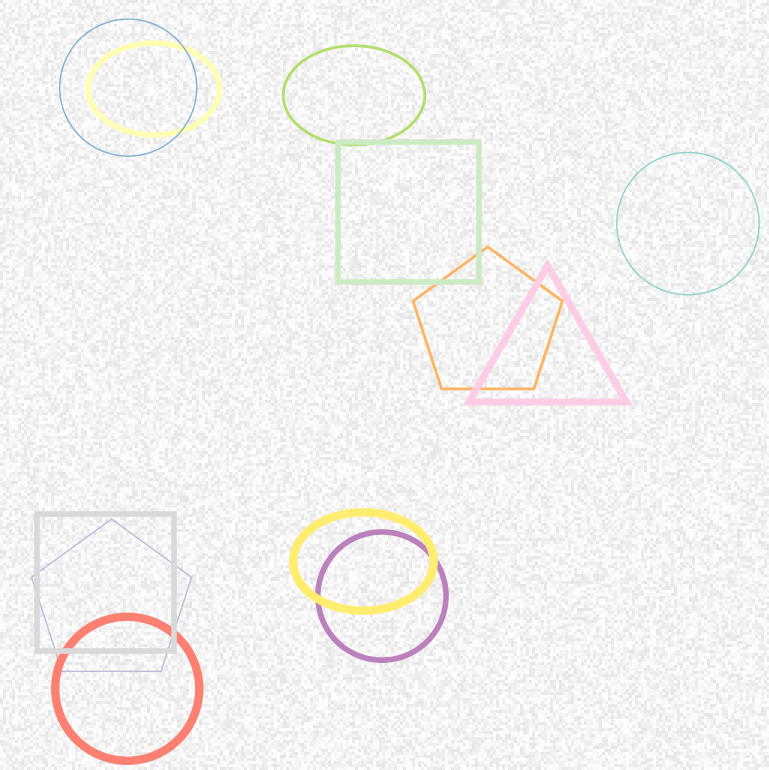[{"shape": "circle", "thickness": 0.5, "radius": 0.46, "center": [0.893, 0.71]}, {"shape": "oval", "thickness": 2, "radius": 0.43, "center": [0.2, 0.884]}, {"shape": "pentagon", "thickness": 0.5, "radius": 0.55, "center": [0.145, 0.217]}, {"shape": "circle", "thickness": 3, "radius": 0.47, "center": [0.165, 0.105]}, {"shape": "circle", "thickness": 0.5, "radius": 0.44, "center": [0.167, 0.886]}, {"shape": "pentagon", "thickness": 1, "radius": 0.51, "center": [0.633, 0.577]}, {"shape": "oval", "thickness": 1, "radius": 0.46, "center": [0.46, 0.876]}, {"shape": "triangle", "thickness": 2.5, "radius": 0.59, "center": [0.711, 0.537]}, {"shape": "square", "thickness": 2, "radius": 0.44, "center": [0.137, 0.244]}, {"shape": "circle", "thickness": 2, "radius": 0.42, "center": [0.496, 0.226]}, {"shape": "square", "thickness": 2, "radius": 0.46, "center": [0.531, 0.725]}, {"shape": "oval", "thickness": 3, "radius": 0.46, "center": [0.472, 0.271]}]